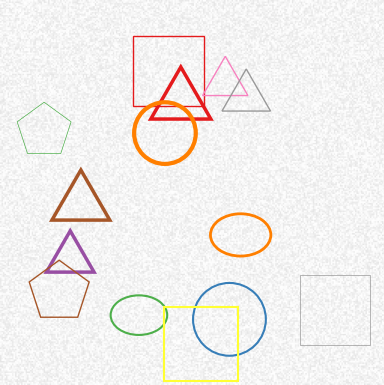[{"shape": "square", "thickness": 1, "radius": 0.46, "center": [0.438, 0.815]}, {"shape": "triangle", "thickness": 2.5, "radius": 0.45, "center": [0.47, 0.736]}, {"shape": "circle", "thickness": 1.5, "radius": 0.47, "center": [0.596, 0.171]}, {"shape": "oval", "thickness": 1.5, "radius": 0.37, "center": [0.361, 0.181]}, {"shape": "pentagon", "thickness": 0.5, "radius": 0.37, "center": [0.115, 0.661]}, {"shape": "triangle", "thickness": 2.5, "radius": 0.36, "center": [0.182, 0.329]}, {"shape": "circle", "thickness": 3, "radius": 0.4, "center": [0.428, 0.654]}, {"shape": "oval", "thickness": 2, "radius": 0.39, "center": [0.625, 0.39]}, {"shape": "square", "thickness": 1.5, "radius": 0.48, "center": [0.522, 0.107]}, {"shape": "pentagon", "thickness": 1, "radius": 0.41, "center": [0.154, 0.242]}, {"shape": "triangle", "thickness": 2.5, "radius": 0.43, "center": [0.21, 0.472]}, {"shape": "triangle", "thickness": 1, "radius": 0.34, "center": [0.585, 0.786]}, {"shape": "triangle", "thickness": 1, "radius": 0.36, "center": [0.64, 0.748]}, {"shape": "square", "thickness": 0.5, "radius": 0.46, "center": [0.869, 0.194]}]